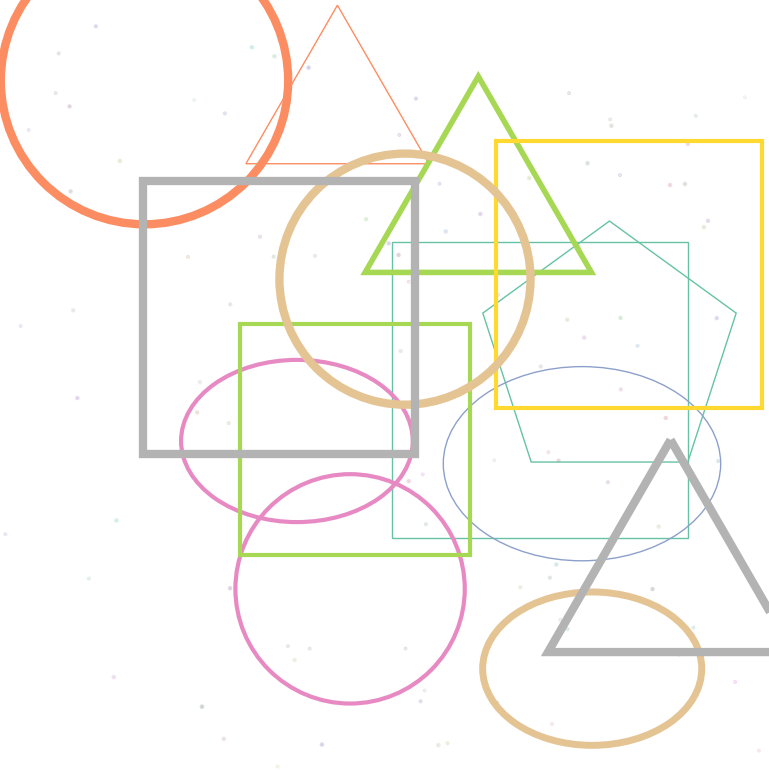[{"shape": "square", "thickness": 0.5, "radius": 0.96, "center": [0.702, 0.494]}, {"shape": "pentagon", "thickness": 0.5, "radius": 0.86, "center": [0.792, 0.54]}, {"shape": "triangle", "thickness": 0.5, "radius": 0.69, "center": [0.438, 0.856]}, {"shape": "circle", "thickness": 3, "radius": 0.93, "center": [0.188, 0.895]}, {"shape": "oval", "thickness": 0.5, "radius": 0.9, "center": [0.756, 0.398]}, {"shape": "circle", "thickness": 1.5, "radius": 0.74, "center": [0.455, 0.235]}, {"shape": "oval", "thickness": 1.5, "radius": 0.75, "center": [0.386, 0.427]}, {"shape": "square", "thickness": 1.5, "radius": 0.75, "center": [0.461, 0.429]}, {"shape": "triangle", "thickness": 2, "radius": 0.85, "center": [0.621, 0.731]}, {"shape": "square", "thickness": 1.5, "radius": 0.87, "center": [0.817, 0.643]}, {"shape": "oval", "thickness": 2.5, "radius": 0.71, "center": [0.769, 0.132]}, {"shape": "circle", "thickness": 3, "radius": 0.82, "center": [0.526, 0.637]}, {"shape": "triangle", "thickness": 3, "radius": 0.92, "center": [0.871, 0.245]}, {"shape": "square", "thickness": 3, "radius": 0.88, "center": [0.362, 0.588]}]